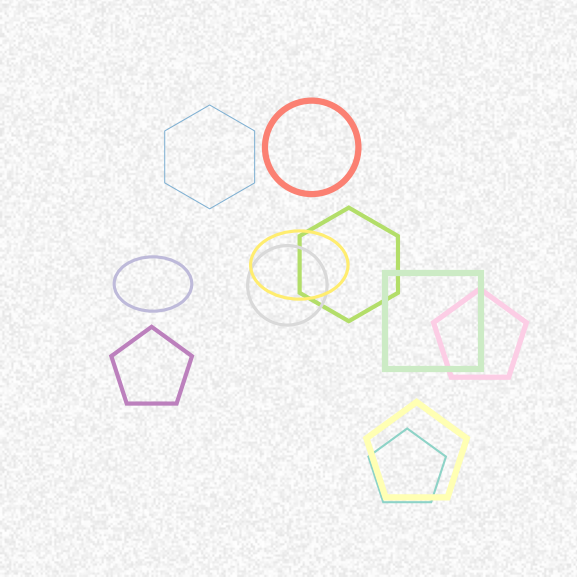[{"shape": "pentagon", "thickness": 1, "radius": 0.35, "center": [0.705, 0.187]}, {"shape": "pentagon", "thickness": 3, "radius": 0.46, "center": [0.721, 0.212]}, {"shape": "oval", "thickness": 1.5, "radius": 0.34, "center": [0.265, 0.507]}, {"shape": "circle", "thickness": 3, "radius": 0.4, "center": [0.54, 0.744]}, {"shape": "hexagon", "thickness": 0.5, "radius": 0.45, "center": [0.363, 0.727]}, {"shape": "hexagon", "thickness": 2, "radius": 0.49, "center": [0.604, 0.541]}, {"shape": "pentagon", "thickness": 2.5, "radius": 0.42, "center": [0.831, 0.414]}, {"shape": "circle", "thickness": 1.5, "radius": 0.34, "center": [0.498, 0.505]}, {"shape": "pentagon", "thickness": 2, "radius": 0.37, "center": [0.263, 0.36]}, {"shape": "square", "thickness": 3, "radius": 0.41, "center": [0.749, 0.443]}, {"shape": "oval", "thickness": 1.5, "radius": 0.42, "center": [0.518, 0.54]}]